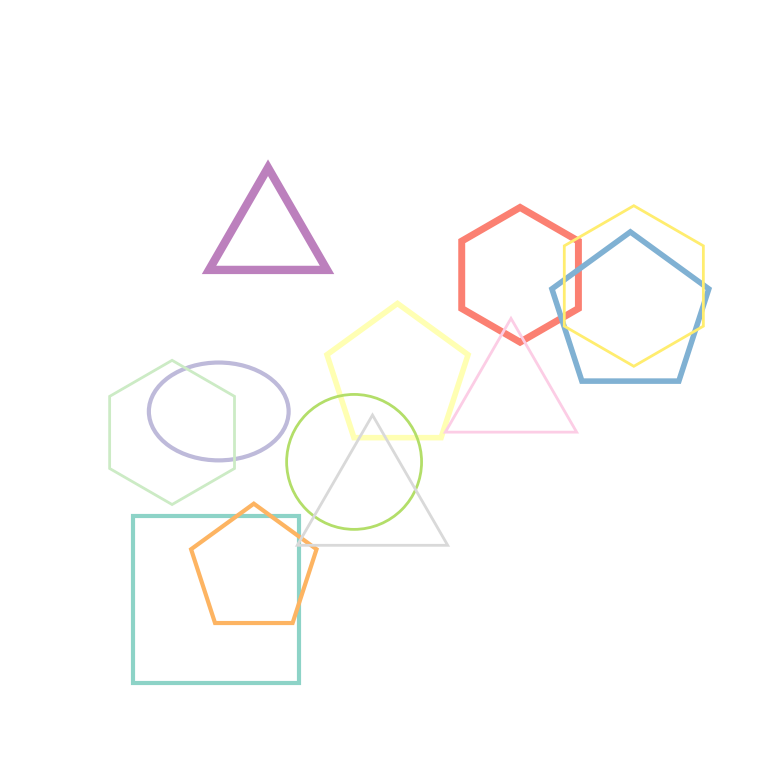[{"shape": "square", "thickness": 1.5, "radius": 0.54, "center": [0.28, 0.222]}, {"shape": "pentagon", "thickness": 2, "radius": 0.48, "center": [0.516, 0.51]}, {"shape": "oval", "thickness": 1.5, "radius": 0.45, "center": [0.284, 0.466]}, {"shape": "hexagon", "thickness": 2.5, "radius": 0.44, "center": [0.675, 0.643]}, {"shape": "pentagon", "thickness": 2, "radius": 0.54, "center": [0.819, 0.592]}, {"shape": "pentagon", "thickness": 1.5, "radius": 0.43, "center": [0.33, 0.26]}, {"shape": "circle", "thickness": 1, "radius": 0.44, "center": [0.46, 0.4]}, {"shape": "triangle", "thickness": 1, "radius": 0.49, "center": [0.664, 0.488]}, {"shape": "triangle", "thickness": 1, "radius": 0.56, "center": [0.484, 0.348]}, {"shape": "triangle", "thickness": 3, "radius": 0.44, "center": [0.348, 0.694]}, {"shape": "hexagon", "thickness": 1, "radius": 0.47, "center": [0.223, 0.438]}, {"shape": "hexagon", "thickness": 1, "radius": 0.52, "center": [0.823, 0.629]}]